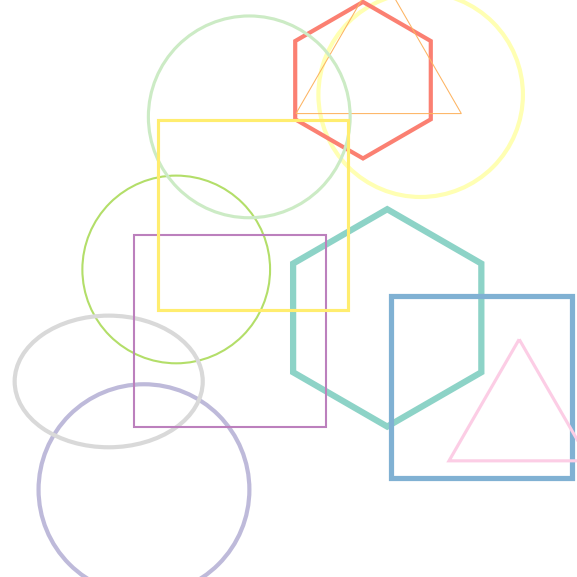[{"shape": "hexagon", "thickness": 3, "radius": 0.94, "center": [0.671, 0.449]}, {"shape": "circle", "thickness": 2, "radius": 0.89, "center": [0.728, 0.835]}, {"shape": "circle", "thickness": 2, "radius": 0.91, "center": [0.249, 0.151]}, {"shape": "hexagon", "thickness": 2, "radius": 0.68, "center": [0.629, 0.86]}, {"shape": "square", "thickness": 2.5, "radius": 0.78, "center": [0.834, 0.329]}, {"shape": "triangle", "thickness": 0.5, "radius": 0.83, "center": [0.656, 0.885]}, {"shape": "circle", "thickness": 1, "radius": 0.81, "center": [0.305, 0.533]}, {"shape": "triangle", "thickness": 1.5, "radius": 0.7, "center": [0.899, 0.271]}, {"shape": "oval", "thickness": 2, "radius": 0.81, "center": [0.188, 0.339]}, {"shape": "square", "thickness": 1, "radius": 0.83, "center": [0.398, 0.426]}, {"shape": "circle", "thickness": 1.5, "radius": 0.87, "center": [0.432, 0.797]}, {"shape": "square", "thickness": 1.5, "radius": 0.82, "center": [0.438, 0.626]}]